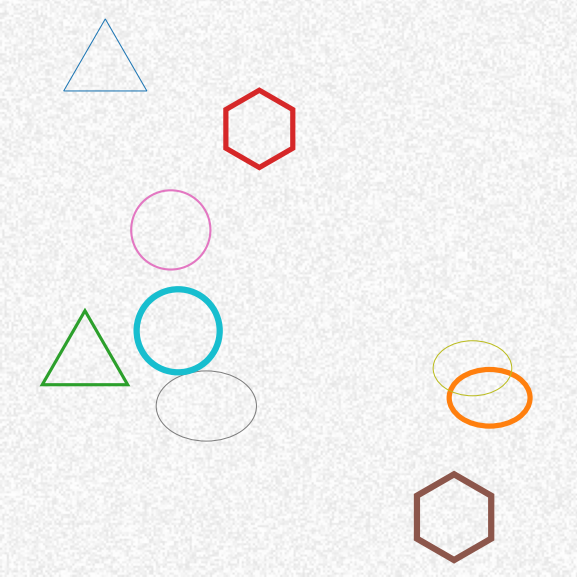[{"shape": "triangle", "thickness": 0.5, "radius": 0.42, "center": [0.182, 0.883]}, {"shape": "oval", "thickness": 2.5, "radius": 0.35, "center": [0.848, 0.31]}, {"shape": "triangle", "thickness": 1.5, "radius": 0.43, "center": [0.147, 0.376]}, {"shape": "hexagon", "thickness": 2.5, "radius": 0.33, "center": [0.449, 0.776]}, {"shape": "hexagon", "thickness": 3, "radius": 0.37, "center": [0.786, 0.104]}, {"shape": "circle", "thickness": 1, "radius": 0.34, "center": [0.296, 0.601]}, {"shape": "oval", "thickness": 0.5, "radius": 0.43, "center": [0.357, 0.296]}, {"shape": "oval", "thickness": 0.5, "radius": 0.34, "center": [0.818, 0.361]}, {"shape": "circle", "thickness": 3, "radius": 0.36, "center": [0.309, 0.426]}]